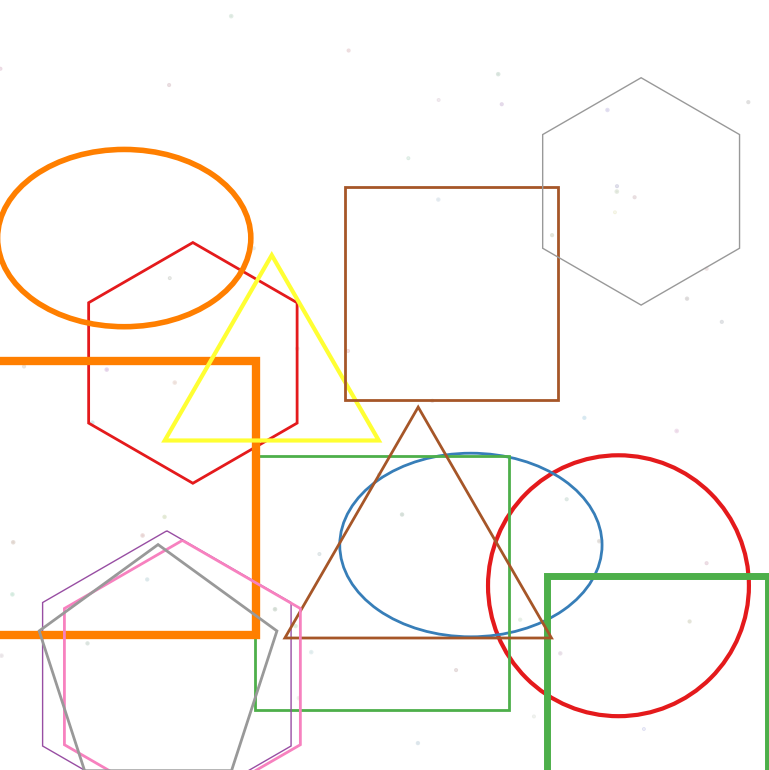[{"shape": "hexagon", "thickness": 1, "radius": 0.78, "center": [0.25, 0.529]}, {"shape": "circle", "thickness": 1.5, "radius": 0.85, "center": [0.803, 0.239]}, {"shape": "oval", "thickness": 1, "radius": 0.85, "center": [0.612, 0.292]}, {"shape": "square", "thickness": 2.5, "radius": 0.72, "center": [0.854, 0.108]}, {"shape": "square", "thickness": 1, "radius": 0.82, "center": [0.496, 0.242]}, {"shape": "hexagon", "thickness": 0.5, "radius": 0.93, "center": [0.217, 0.124]}, {"shape": "square", "thickness": 3, "radius": 0.89, "center": [0.155, 0.353]}, {"shape": "oval", "thickness": 2, "radius": 0.82, "center": [0.161, 0.691]}, {"shape": "triangle", "thickness": 1.5, "radius": 0.8, "center": [0.353, 0.508]}, {"shape": "square", "thickness": 1, "radius": 0.69, "center": [0.587, 0.619]}, {"shape": "triangle", "thickness": 1, "radius": 1.0, "center": [0.543, 0.271]}, {"shape": "hexagon", "thickness": 1, "radius": 0.88, "center": [0.237, 0.121]}, {"shape": "hexagon", "thickness": 0.5, "radius": 0.74, "center": [0.833, 0.751]}, {"shape": "pentagon", "thickness": 1, "radius": 0.81, "center": [0.205, 0.13]}]